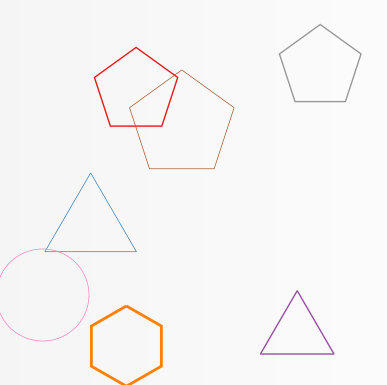[{"shape": "pentagon", "thickness": 1, "radius": 0.56, "center": [0.351, 0.764]}, {"shape": "triangle", "thickness": 0.5, "radius": 0.68, "center": [0.234, 0.414]}, {"shape": "triangle", "thickness": 1, "radius": 0.55, "center": [0.767, 0.135]}, {"shape": "hexagon", "thickness": 2, "radius": 0.52, "center": [0.326, 0.101]}, {"shape": "pentagon", "thickness": 0.5, "radius": 0.71, "center": [0.469, 0.676]}, {"shape": "circle", "thickness": 0.5, "radius": 0.6, "center": [0.11, 0.234]}, {"shape": "pentagon", "thickness": 1, "radius": 0.55, "center": [0.826, 0.826]}]